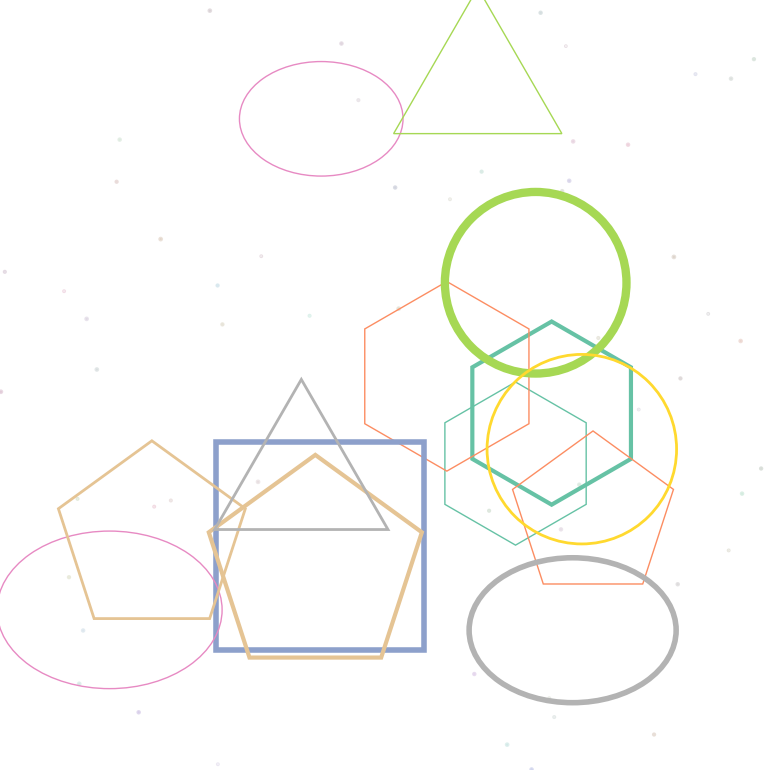[{"shape": "hexagon", "thickness": 0.5, "radius": 0.53, "center": [0.67, 0.398]}, {"shape": "hexagon", "thickness": 1.5, "radius": 0.59, "center": [0.716, 0.464]}, {"shape": "hexagon", "thickness": 0.5, "radius": 0.62, "center": [0.58, 0.511]}, {"shape": "pentagon", "thickness": 0.5, "radius": 0.55, "center": [0.77, 0.33]}, {"shape": "square", "thickness": 2, "radius": 0.68, "center": [0.416, 0.291]}, {"shape": "oval", "thickness": 0.5, "radius": 0.73, "center": [0.142, 0.208]}, {"shape": "oval", "thickness": 0.5, "radius": 0.53, "center": [0.417, 0.846]}, {"shape": "circle", "thickness": 3, "radius": 0.59, "center": [0.696, 0.633]}, {"shape": "triangle", "thickness": 0.5, "radius": 0.63, "center": [0.62, 0.89]}, {"shape": "circle", "thickness": 1, "radius": 0.62, "center": [0.756, 0.417]}, {"shape": "pentagon", "thickness": 1.5, "radius": 0.73, "center": [0.41, 0.264]}, {"shape": "pentagon", "thickness": 1, "radius": 0.64, "center": [0.197, 0.3]}, {"shape": "triangle", "thickness": 1, "radius": 0.65, "center": [0.391, 0.377]}, {"shape": "oval", "thickness": 2, "radius": 0.67, "center": [0.744, 0.182]}]